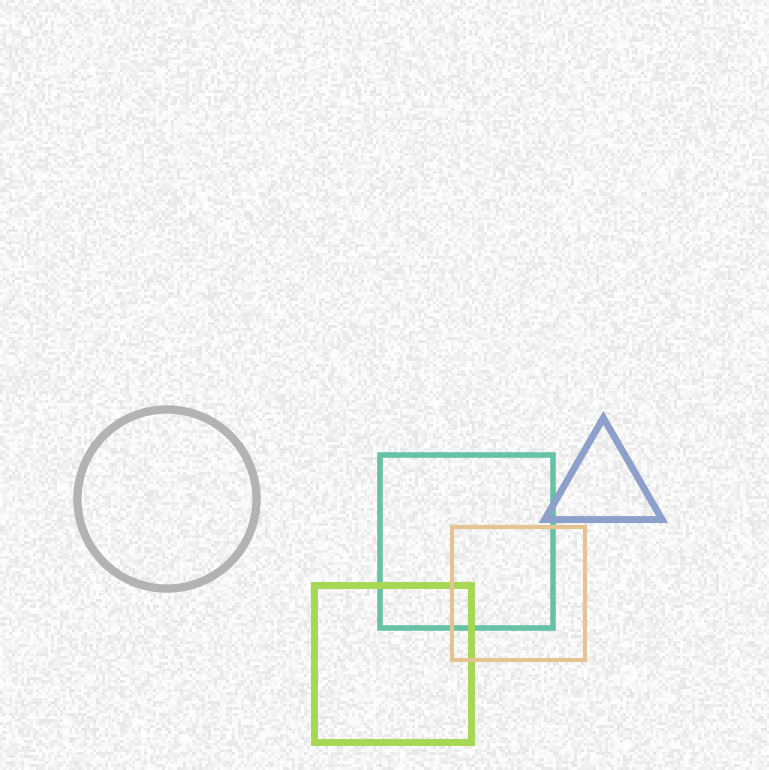[{"shape": "square", "thickness": 2, "radius": 0.56, "center": [0.605, 0.297]}, {"shape": "triangle", "thickness": 2.5, "radius": 0.44, "center": [0.784, 0.369]}, {"shape": "square", "thickness": 2.5, "radius": 0.51, "center": [0.509, 0.139]}, {"shape": "square", "thickness": 1.5, "radius": 0.43, "center": [0.674, 0.23]}, {"shape": "circle", "thickness": 3, "radius": 0.58, "center": [0.217, 0.352]}]